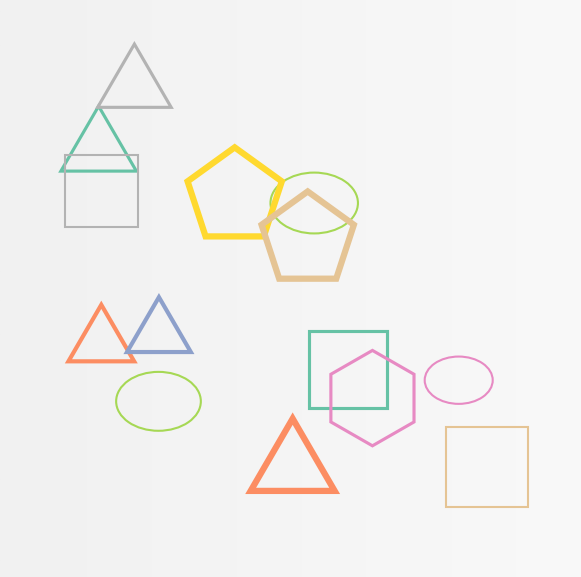[{"shape": "triangle", "thickness": 1.5, "radius": 0.37, "center": [0.17, 0.74]}, {"shape": "square", "thickness": 1.5, "radius": 0.33, "center": [0.599, 0.359]}, {"shape": "triangle", "thickness": 2, "radius": 0.33, "center": [0.174, 0.406]}, {"shape": "triangle", "thickness": 3, "radius": 0.42, "center": [0.504, 0.191]}, {"shape": "triangle", "thickness": 2, "radius": 0.32, "center": [0.273, 0.421]}, {"shape": "oval", "thickness": 1, "radius": 0.29, "center": [0.789, 0.341]}, {"shape": "hexagon", "thickness": 1.5, "radius": 0.41, "center": [0.641, 0.31]}, {"shape": "oval", "thickness": 1, "radius": 0.38, "center": [0.541, 0.648]}, {"shape": "oval", "thickness": 1, "radius": 0.36, "center": [0.273, 0.304]}, {"shape": "pentagon", "thickness": 3, "radius": 0.43, "center": [0.404, 0.659]}, {"shape": "pentagon", "thickness": 3, "radius": 0.42, "center": [0.529, 0.584]}, {"shape": "square", "thickness": 1, "radius": 0.35, "center": [0.838, 0.191]}, {"shape": "triangle", "thickness": 1.5, "radius": 0.37, "center": [0.231, 0.85]}, {"shape": "square", "thickness": 1, "radius": 0.31, "center": [0.174, 0.669]}]